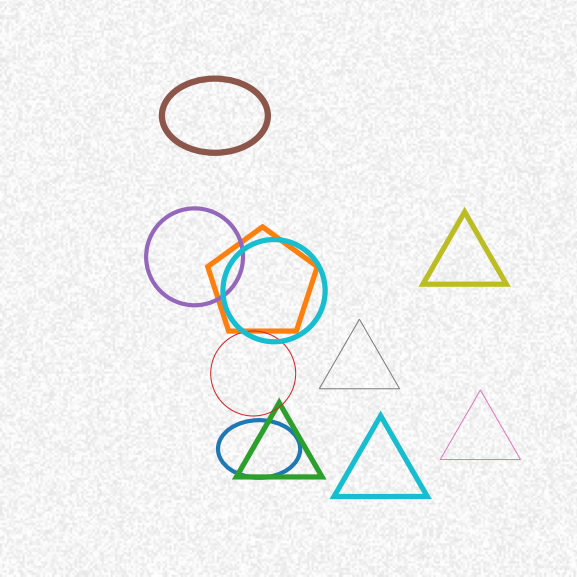[{"shape": "oval", "thickness": 2, "radius": 0.36, "center": [0.449, 0.222]}, {"shape": "pentagon", "thickness": 2.5, "radius": 0.5, "center": [0.455, 0.507]}, {"shape": "triangle", "thickness": 2.5, "radius": 0.43, "center": [0.484, 0.216]}, {"shape": "circle", "thickness": 0.5, "radius": 0.37, "center": [0.438, 0.352]}, {"shape": "circle", "thickness": 2, "radius": 0.42, "center": [0.337, 0.554]}, {"shape": "oval", "thickness": 3, "radius": 0.46, "center": [0.372, 0.799]}, {"shape": "triangle", "thickness": 0.5, "radius": 0.4, "center": [0.832, 0.244]}, {"shape": "triangle", "thickness": 0.5, "radius": 0.4, "center": [0.622, 0.366]}, {"shape": "triangle", "thickness": 2.5, "radius": 0.42, "center": [0.805, 0.549]}, {"shape": "triangle", "thickness": 2.5, "radius": 0.47, "center": [0.659, 0.186]}, {"shape": "circle", "thickness": 2.5, "radius": 0.44, "center": [0.475, 0.496]}]